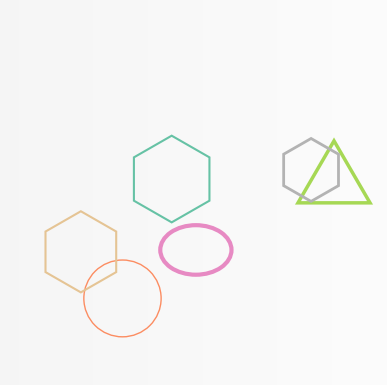[{"shape": "hexagon", "thickness": 1.5, "radius": 0.56, "center": [0.443, 0.535]}, {"shape": "circle", "thickness": 1, "radius": 0.5, "center": [0.316, 0.225]}, {"shape": "oval", "thickness": 3, "radius": 0.46, "center": [0.506, 0.351]}, {"shape": "triangle", "thickness": 2.5, "radius": 0.54, "center": [0.862, 0.527]}, {"shape": "hexagon", "thickness": 1.5, "radius": 0.53, "center": [0.209, 0.346]}, {"shape": "hexagon", "thickness": 2, "radius": 0.41, "center": [0.803, 0.559]}]